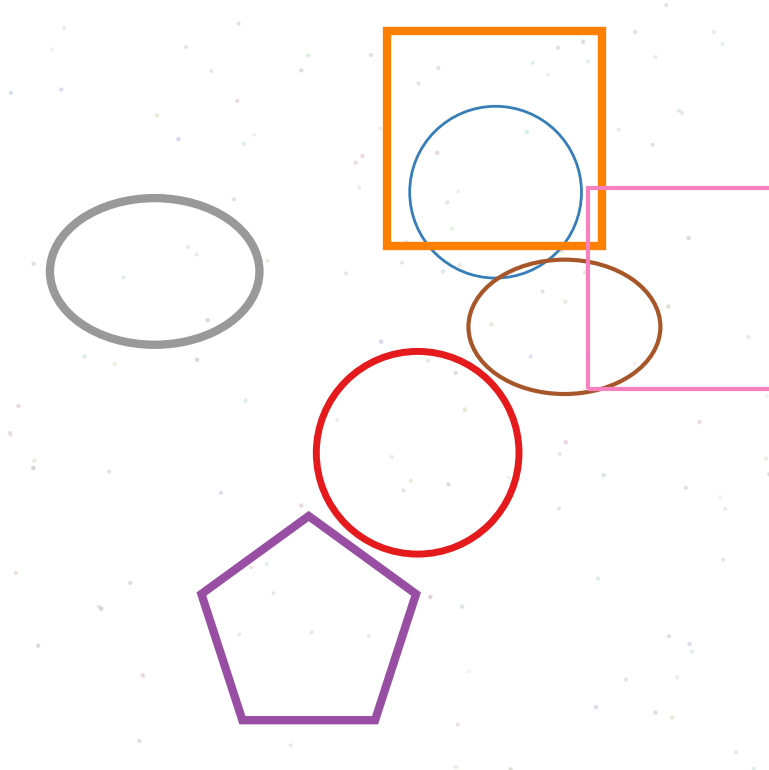[{"shape": "circle", "thickness": 2.5, "radius": 0.66, "center": [0.542, 0.412]}, {"shape": "circle", "thickness": 1, "radius": 0.56, "center": [0.644, 0.75]}, {"shape": "pentagon", "thickness": 3, "radius": 0.73, "center": [0.401, 0.183]}, {"shape": "square", "thickness": 3, "radius": 0.7, "center": [0.642, 0.82]}, {"shape": "oval", "thickness": 1.5, "radius": 0.62, "center": [0.733, 0.576]}, {"shape": "square", "thickness": 1.5, "radius": 0.65, "center": [0.895, 0.625]}, {"shape": "oval", "thickness": 3, "radius": 0.68, "center": [0.201, 0.647]}]